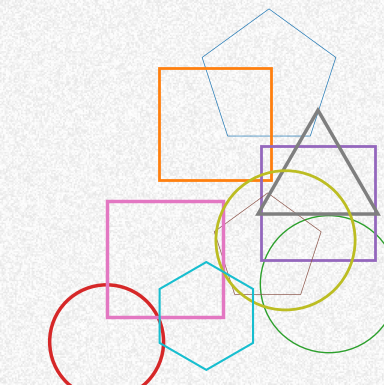[{"shape": "pentagon", "thickness": 0.5, "radius": 0.91, "center": [0.699, 0.794]}, {"shape": "square", "thickness": 2, "radius": 0.73, "center": [0.559, 0.679]}, {"shape": "circle", "thickness": 1, "radius": 0.89, "center": [0.854, 0.262]}, {"shape": "circle", "thickness": 2.5, "radius": 0.74, "center": [0.277, 0.112]}, {"shape": "square", "thickness": 2, "radius": 0.74, "center": [0.827, 0.472]}, {"shape": "pentagon", "thickness": 0.5, "radius": 0.73, "center": [0.695, 0.353]}, {"shape": "square", "thickness": 2.5, "radius": 0.75, "center": [0.428, 0.327]}, {"shape": "triangle", "thickness": 2.5, "radius": 0.9, "center": [0.826, 0.534]}, {"shape": "circle", "thickness": 2, "radius": 0.9, "center": [0.742, 0.376]}, {"shape": "hexagon", "thickness": 1.5, "radius": 0.7, "center": [0.536, 0.179]}]